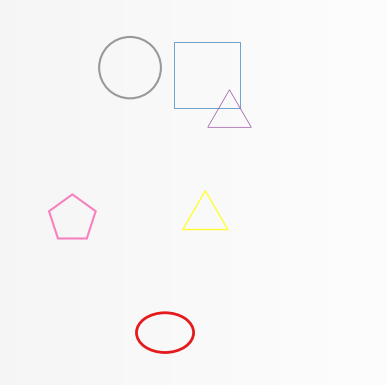[{"shape": "oval", "thickness": 2, "radius": 0.37, "center": [0.426, 0.136]}, {"shape": "square", "thickness": 0.5, "radius": 0.43, "center": [0.534, 0.805]}, {"shape": "triangle", "thickness": 0.5, "radius": 0.32, "center": [0.592, 0.702]}, {"shape": "triangle", "thickness": 1, "radius": 0.34, "center": [0.53, 0.437]}, {"shape": "pentagon", "thickness": 1.5, "radius": 0.32, "center": [0.187, 0.432]}, {"shape": "circle", "thickness": 1.5, "radius": 0.4, "center": [0.336, 0.824]}]